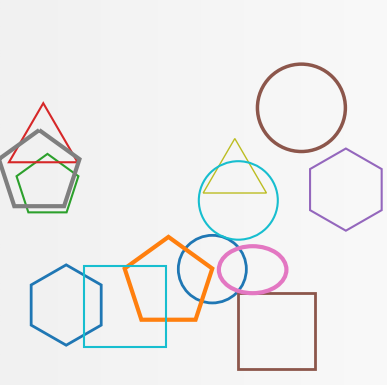[{"shape": "circle", "thickness": 2, "radius": 0.44, "center": [0.548, 0.301]}, {"shape": "hexagon", "thickness": 2, "radius": 0.52, "center": [0.171, 0.208]}, {"shape": "pentagon", "thickness": 3, "radius": 0.59, "center": [0.435, 0.266]}, {"shape": "pentagon", "thickness": 1.5, "radius": 0.42, "center": [0.123, 0.516]}, {"shape": "triangle", "thickness": 1.5, "radius": 0.51, "center": [0.112, 0.63]}, {"shape": "hexagon", "thickness": 1.5, "radius": 0.53, "center": [0.893, 0.508]}, {"shape": "square", "thickness": 2, "radius": 0.49, "center": [0.714, 0.141]}, {"shape": "circle", "thickness": 2.5, "radius": 0.57, "center": [0.778, 0.72]}, {"shape": "oval", "thickness": 3, "radius": 0.44, "center": [0.652, 0.299]}, {"shape": "pentagon", "thickness": 3, "radius": 0.55, "center": [0.101, 0.553]}, {"shape": "triangle", "thickness": 1, "radius": 0.47, "center": [0.606, 0.546]}, {"shape": "square", "thickness": 1.5, "radius": 0.53, "center": [0.322, 0.203]}, {"shape": "circle", "thickness": 1.5, "radius": 0.51, "center": [0.615, 0.479]}]